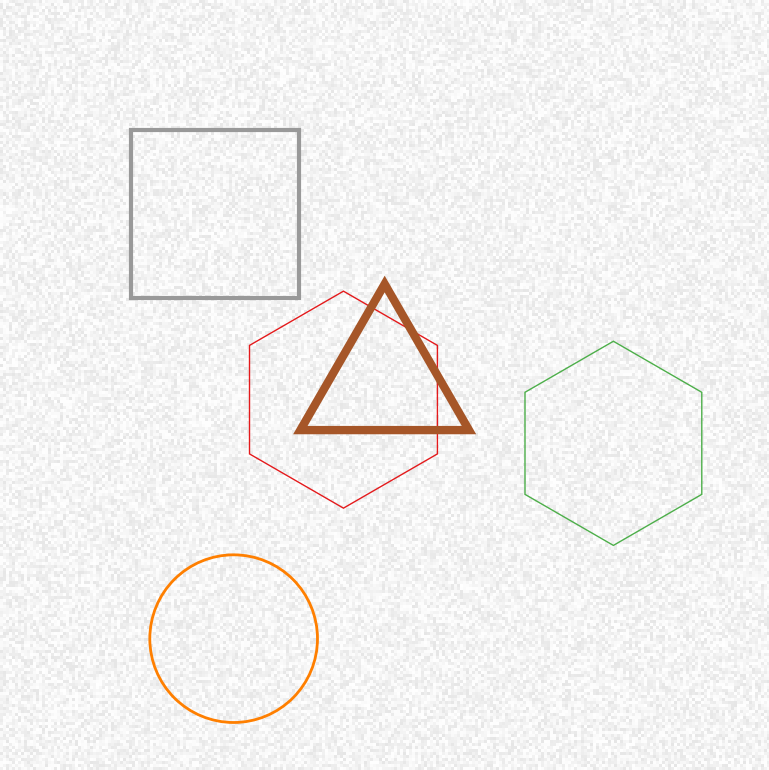[{"shape": "hexagon", "thickness": 0.5, "radius": 0.7, "center": [0.446, 0.481]}, {"shape": "hexagon", "thickness": 0.5, "radius": 0.66, "center": [0.797, 0.424]}, {"shape": "circle", "thickness": 1, "radius": 0.54, "center": [0.303, 0.171]}, {"shape": "triangle", "thickness": 3, "radius": 0.63, "center": [0.5, 0.505]}, {"shape": "square", "thickness": 1.5, "radius": 0.55, "center": [0.279, 0.722]}]